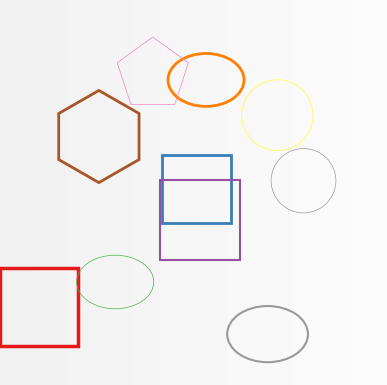[{"shape": "square", "thickness": 2.5, "radius": 0.5, "center": [0.101, 0.202]}, {"shape": "square", "thickness": 2, "radius": 0.44, "center": [0.507, 0.508]}, {"shape": "oval", "thickness": 0.5, "radius": 0.5, "center": [0.297, 0.268]}, {"shape": "square", "thickness": 1.5, "radius": 0.52, "center": [0.516, 0.428]}, {"shape": "oval", "thickness": 2, "radius": 0.49, "center": [0.532, 0.792]}, {"shape": "circle", "thickness": 0.5, "radius": 0.46, "center": [0.716, 0.701]}, {"shape": "hexagon", "thickness": 2, "radius": 0.6, "center": [0.255, 0.645]}, {"shape": "pentagon", "thickness": 0.5, "radius": 0.48, "center": [0.394, 0.807]}, {"shape": "circle", "thickness": 0.5, "radius": 0.42, "center": [0.783, 0.531]}, {"shape": "oval", "thickness": 1.5, "radius": 0.52, "center": [0.691, 0.132]}]